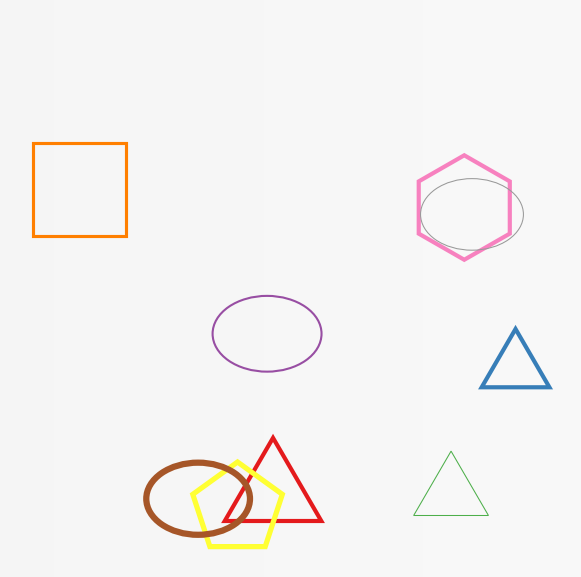[{"shape": "triangle", "thickness": 2, "radius": 0.48, "center": [0.47, 0.145]}, {"shape": "triangle", "thickness": 2, "radius": 0.34, "center": [0.887, 0.362]}, {"shape": "triangle", "thickness": 0.5, "radius": 0.37, "center": [0.776, 0.144]}, {"shape": "oval", "thickness": 1, "radius": 0.47, "center": [0.459, 0.421]}, {"shape": "square", "thickness": 1.5, "radius": 0.4, "center": [0.137, 0.671]}, {"shape": "pentagon", "thickness": 2.5, "radius": 0.4, "center": [0.409, 0.118]}, {"shape": "oval", "thickness": 3, "radius": 0.45, "center": [0.341, 0.136]}, {"shape": "hexagon", "thickness": 2, "radius": 0.45, "center": [0.799, 0.64]}, {"shape": "oval", "thickness": 0.5, "radius": 0.44, "center": [0.812, 0.628]}]